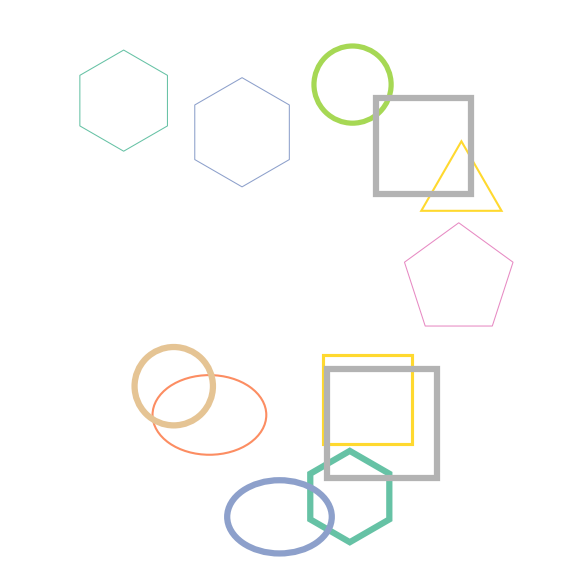[{"shape": "hexagon", "thickness": 0.5, "radius": 0.44, "center": [0.214, 0.825]}, {"shape": "hexagon", "thickness": 3, "radius": 0.4, "center": [0.606, 0.139]}, {"shape": "oval", "thickness": 1, "radius": 0.49, "center": [0.363, 0.281]}, {"shape": "oval", "thickness": 3, "radius": 0.45, "center": [0.484, 0.104]}, {"shape": "hexagon", "thickness": 0.5, "radius": 0.47, "center": [0.419, 0.77]}, {"shape": "pentagon", "thickness": 0.5, "radius": 0.49, "center": [0.794, 0.515]}, {"shape": "circle", "thickness": 2.5, "radius": 0.33, "center": [0.61, 0.853]}, {"shape": "square", "thickness": 1.5, "radius": 0.38, "center": [0.636, 0.308]}, {"shape": "triangle", "thickness": 1, "radius": 0.4, "center": [0.799, 0.674]}, {"shape": "circle", "thickness": 3, "radius": 0.34, "center": [0.301, 0.33]}, {"shape": "square", "thickness": 3, "radius": 0.48, "center": [0.661, 0.266]}, {"shape": "square", "thickness": 3, "radius": 0.41, "center": [0.733, 0.747]}]